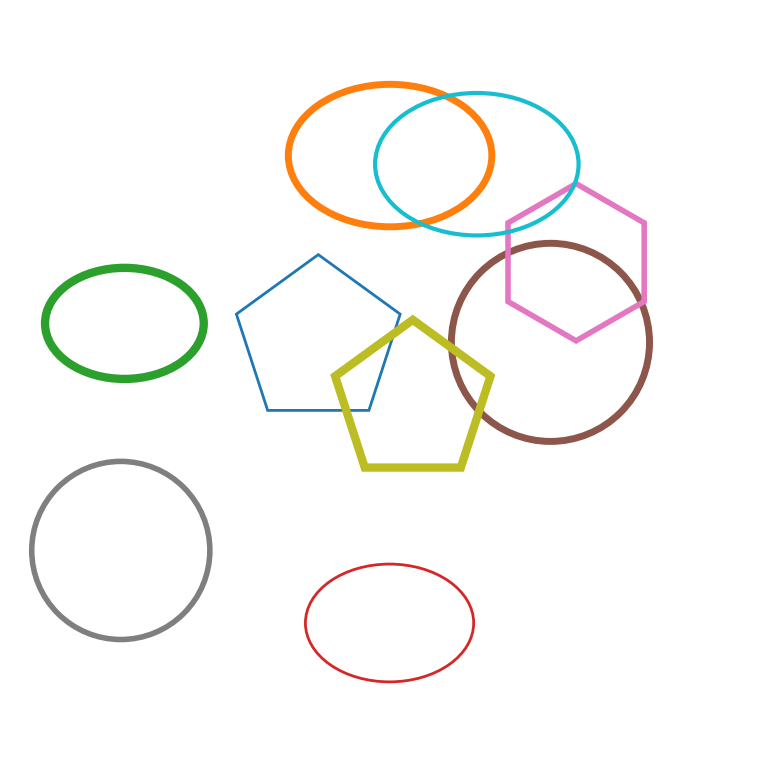[{"shape": "pentagon", "thickness": 1, "radius": 0.56, "center": [0.413, 0.557]}, {"shape": "oval", "thickness": 2.5, "radius": 0.66, "center": [0.507, 0.798]}, {"shape": "oval", "thickness": 3, "radius": 0.52, "center": [0.162, 0.58]}, {"shape": "oval", "thickness": 1, "radius": 0.55, "center": [0.506, 0.191]}, {"shape": "circle", "thickness": 2.5, "radius": 0.64, "center": [0.715, 0.555]}, {"shape": "hexagon", "thickness": 2, "radius": 0.51, "center": [0.748, 0.659]}, {"shape": "circle", "thickness": 2, "radius": 0.58, "center": [0.157, 0.285]}, {"shape": "pentagon", "thickness": 3, "radius": 0.53, "center": [0.536, 0.479]}, {"shape": "oval", "thickness": 1.5, "radius": 0.66, "center": [0.619, 0.787]}]